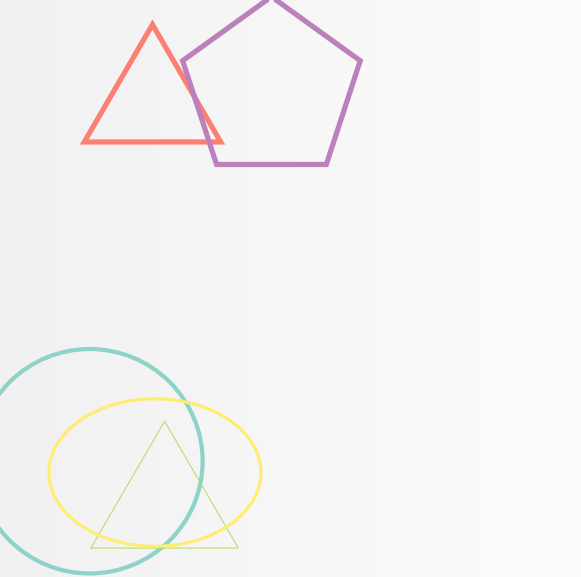[{"shape": "circle", "thickness": 2, "radius": 0.97, "center": [0.154, 0.2]}, {"shape": "triangle", "thickness": 2.5, "radius": 0.68, "center": [0.262, 0.821]}, {"shape": "triangle", "thickness": 0.5, "radius": 0.73, "center": [0.283, 0.123]}, {"shape": "pentagon", "thickness": 2.5, "radius": 0.8, "center": [0.467, 0.844]}, {"shape": "oval", "thickness": 1.5, "radius": 0.91, "center": [0.267, 0.181]}]